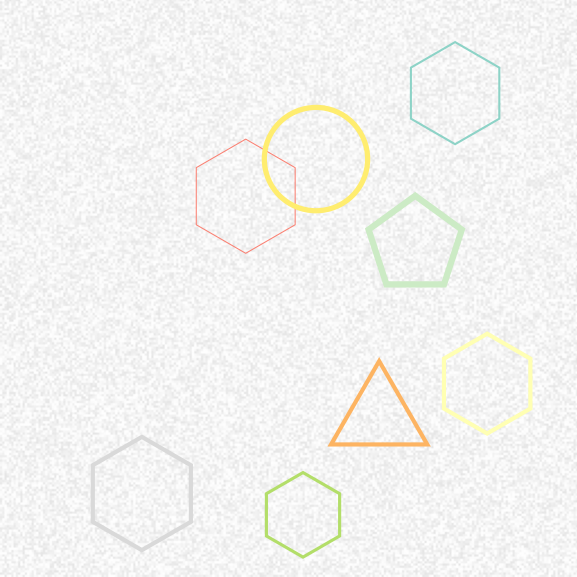[{"shape": "hexagon", "thickness": 1, "radius": 0.44, "center": [0.788, 0.838]}, {"shape": "hexagon", "thickness": 2, "radius": 0.43, "center": [0.844, 0.335]}, {"shape": "hexagon", "thickness": 0.5, "radius": 0.49, "center": [0.425, 0.659]}, {"shape": "triangle", "thickness": 2, "radius": 0.48, "center": [0.657, 0.278]}, {"shape": "hexagon", "thickness": 1.5, "radius": 0.37, "center": [0.525, 0.108]}, {"shape": "hexagon", "thickness": 2, "radius": 0.49, "center": [0.246, 0.145]}, {"shape": "pentagon", "thickness": 3, "radius": 0.42, "center": [0.719, 0.575]}, {"shape": "circle", "thickness": 2.5, "radius": 0.45, "center": [0.547, 0.724]}]